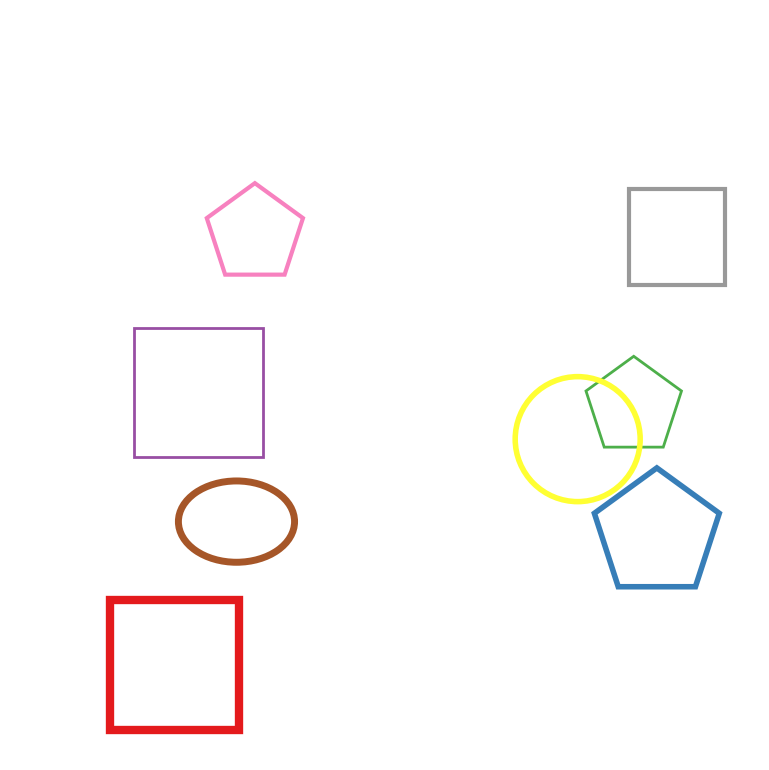[{"shape": "square", "thickness": 3, "radius": 0.42, "center": [0.227, 0.136]}, {"shape": "pentagon", "thickness": 2, "radius": 0.43, "center": [0.853, 0.307]}, {"shape": "pentagon", "thickness": 1, "radius": 0.33, "center": [0.823, 0.472]}, {"shape": "square", "thickness": 1, "radius": 0.42, "center": [0.258, 0.49]}, {"shape": "circle", "thickness": 2, "radius": 0.41, "center": [0.75, 0.43]}, {"shape": "oval", "thickness": 2.5, "radius": 0.38, "center": [0.307, 0.323]}, {"shape": "pentagon", "thickness": 1.5, "radius": 0.33, "center": [0.331, 0.696]}, {"shape": "square", "thickness": 1.5, "radius": 0.31, "center": [0.88, 0.692]}]